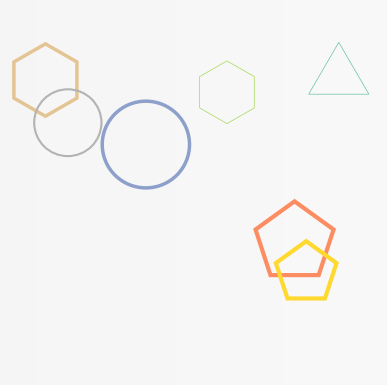[{"shape": "triangle", "thickness": 0.5, "radius": 0.45, "center": [0.874, 0.8]}, {"shape": "pentagon", "thickness": 3, "radius": 0.53, "center": [0.76, 0.371]}, {"shape": "circle", "thickness": 2.5, "radius": 0.56, "center": [0.376, 0.625]}, {"shape": "hexagon", "thickness": 0.5, "radius": 0.41, "center": [0.586, 0.76]}, {"shape": "pentagon", "thickness": 3, "radius": 0.41, "center": [0.79, 0.291]}, {"shape": "hexagon", "thickness": 2.5, "radius": 0.47, "center": [0.117, 0.792]}, {"shape": "circle", "thickness": 1.5, "radius": 0.43, "center": [0.175, 0.681]}]